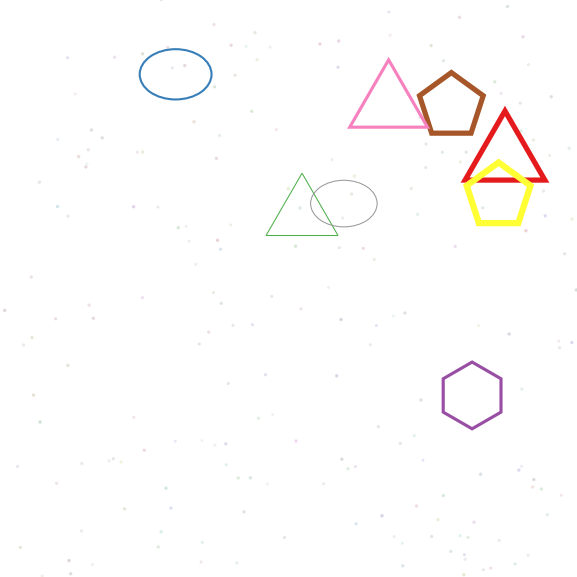[{"shape": "triangle", "thickness": 2.5, "radius": 0.4, "center": [0.874, 0.727]}, {"shape": "oval", "thickness": 1, "radius": 0.31, "center": [0.304, 0.87]}, {"shape": "triangle", "thickness": 0.5, "radius": 0.36, "center": [0.523, 0.627]}, {"shape": "hexagon", "thickness": 1.5, "radius": 0.29, "center": [0.817, 0.314]}, {"shape": "pentagon", "thickness": 3, "radius": 0.29, "center": [0.863, 0.66]}, {"shape": "pentagon", "thickness": 2.5, "radius": 0.29, "center": [0.782, 0.815]}, {"shape": "triangle", "thickness": 1.5, "radius": 0.39, "center": [0.673, 0.818]}, {"shape": "oval", "thickness": 0.5, "radius": 0.29, "center": [0.595, 0.647]}]